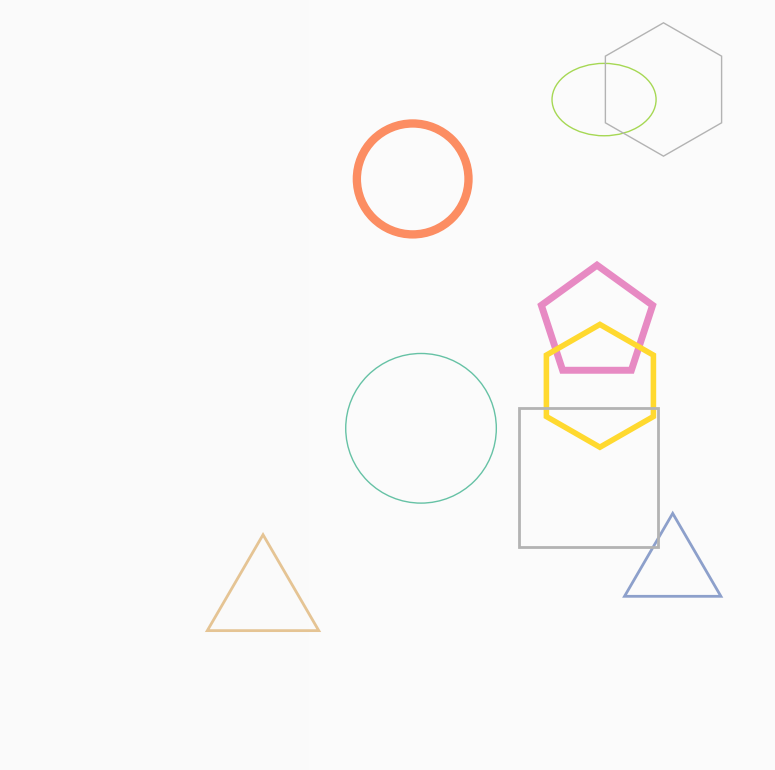[{"shape": "circle", "thickness": 0.5, "radius": 0.49, "center": [0.543, 0.444]}, {"shape": "circle", "thickness": 3, "radius": 0.36, "center": [0.532, 0.768]}, {"shape": "triangle", "thickness": 1, "radius": 0.36, "center": [0.868, 0.261]}, {"shape": "pentagon", "thickness": 2.5, "radius": 0.38, "center": [0.77, 0.58]}, {"shape": "oval", "thickness": 0.5, "radius": 0.34, "center": [0.779, 0.871]}, {"shape": "hexagon", "thickness": 2, "radius": 0.4, "center": [0.774, 0.499]}, {"shape": "triangle", "thickness": 1, "radius": 0.42, "center": [0.339, 0.223]}, {"shape": "square", "thickness": 1, "radius": 0.45, "center": [0.759, 0.38]}, {"shape": "hexagon", "thickness": 0.5, "radius": 0.43, "center": [0.856, 0.884]}]